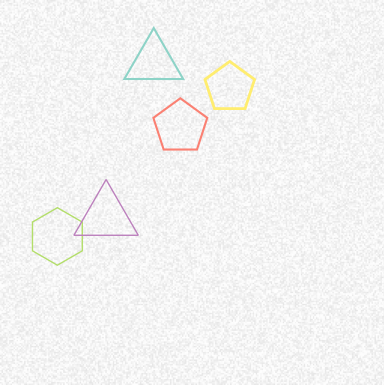[{"shape": "triangle", "thickness": 1.5, "radius": 0.44, "center": [0.399, 0.839]}, {"shape": "pentagon", "thickness": 1.5, "radius": 0.37, "center": [0.468, 0.671]}, {"shape": "hexagon", "thickness": 1, "radius": 0.37, "center": [0.149, 0.386]}, {"shape": "triangle", "thickness": 1, "radius": 0.48, "center": [0.276, 0.437]}, {"shape": "pentagon", "thickness": 2, "radius": 0.34, "center": [0.597, 0.773]}]